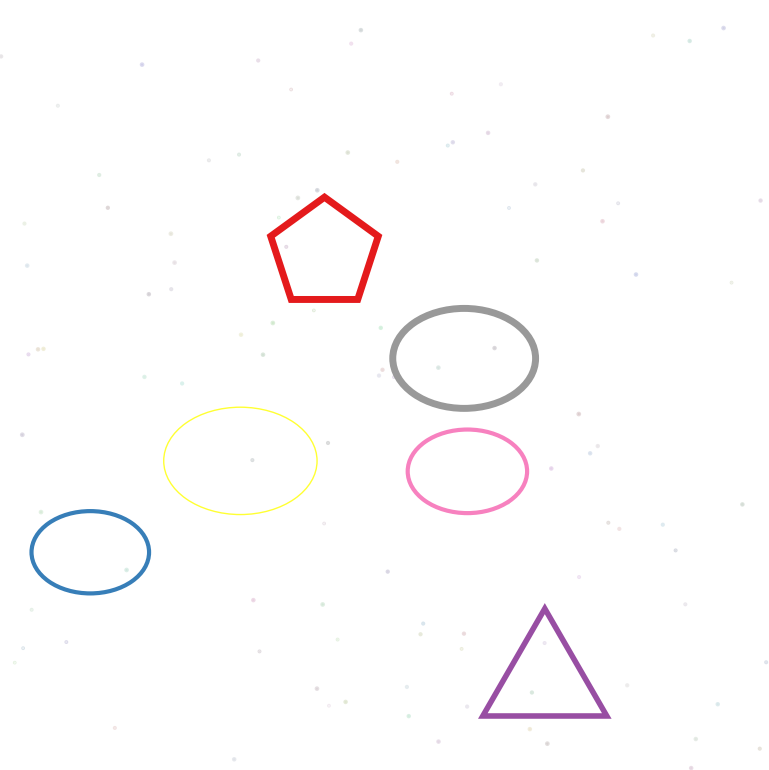[{"shape": "pentagon", "thickness": 2.5, "radius": 0.37, "center": [0.421, 0.67]}, {"shape": "oval", "thickness": 1.5, "radius": 0.38, "center": [0.117, 0.283]}, {"shape": "triangle", "thickness": 2, "radius": 0.46, "center": [0.708, 0.117]}, {"shape": "oval", "thickness": 0.5, "radius": 0.5, "center": [0.312, 0.401]}, {"shape": "oval", "thickness": 1.5, "radius": 0.39, "center": [0.607, 0.388]}, {"shape": "oval", "thickness": 2.5, "radius": 0.46, "center": [0.603, 0.535]}]